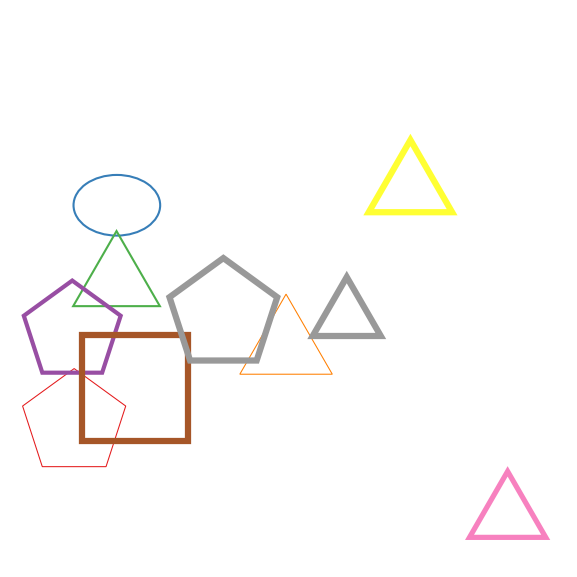[{"shape": "pentagon", "thickness": 0.5, "radius": 0.47, "center": [0.128, 0.267]}, {"shape": "oval", "thickness": 1, "radius": 0.38, "center": [0.202, 0.644]}, {"shape": "triangle", "thickness": 1, "radius": 0.43, "center": [0.202, 0.512]}, {"shape": "pentagon", "thickness": 2, "radius": 0.44, "center": [0.125, 0.425]}, {"shape": "triangle", "thickness": 0.5, "radius": 0.46, "center": [0.495, 0.397]}, {"shape": "triangle", "thickness": 3, "radius": 0.42, "center": [0.711, 0.673]}, {"shape": "square", "thickness": 3, "radius": 0.46, "center": [0.234, 0.327]}, {"shape": "triangle", "thickness": 2.5, "radius": 0.38, "center": [0.879, 0.107]}, {"shape": "triangle", "thickness": 3, "radius": 0.34, "center": [0.6, 0.451]}, {"shape": "pentagon", "thickness": 3, "radius": 0.49, "center": [0.387, 0.454]}]